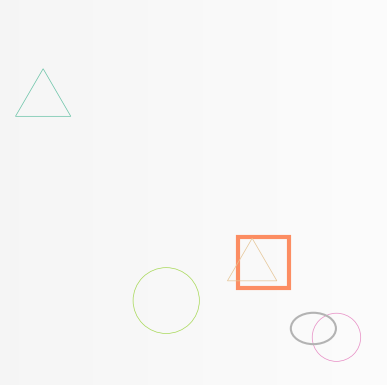[{"shape": "triangle", "thickness": 0.5, "radius": 0.41, "center": [0.111, 0.739]}, {"shape": "square", "thickness": 3, "radius": 0.33, "center": [0.68, 0.319]}, {"shape": "circle", "thickness": 0.5, "radius": 0.31, "center": [0.868, 0.124]}, {"shape": "circle", "thickness": 0.5, "radius": 0.43, "center": [0.429, 0.219]}, {"shape": "triangle", "thickness": 0.5, "radius": 0.37, "center": [0.651, 0.307]}, {"shape": "oval", "thickness": 1.5, "radius": 0.29, "center": [0.809, 0.147]}]